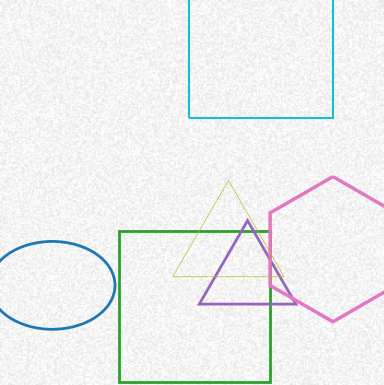[{"shape": "oval", "thickness": 2, "radius": 0.82, "center": [0.136, 0.259]}, {"shape": "square", "thickness": 2, "radius": 0.98, "center": [0.506, 0.203]}, {"shape": "triangle", "thickness": 2, "radius": 0.72, "center": [0.643, 0.282]}, {"shape": "hexagon", "thickness": 2.5, "radius": 0.94, "center": [0.865, 0.353]}, {"shape": "triangle", "thickness": 0.5, "radius": 0.83, "center": [0.593, 0.365]}, {"shape": "square", "thickness": 1.5, "radius": 0.93, "center": [0.678, 0.88]}]